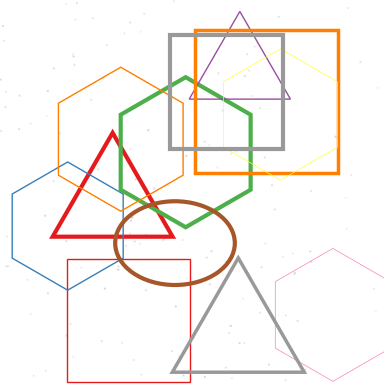[{"shape": "triangle", "thickness": 3, "radius": 0.9, "center": [0.293, 0.475]}, {"shape": "square", "thickness": 1, "radius": 0.8, "center": [0.334, 0.168]}, {"shape": "hexagon", "thickness": 1, "radius": 0.83, "center": [0.176, 0.413]}, {"shape": "hexagon", "thickness": 3, "radius": 0.97, "center": [0.482, 0.605]}, {"shape": "triangle", "thickness": 1, "radius": 0.76, "center": [0.623, 0.818]}, {"shape": "hexagon", "thickness": 1, "radius": 0.93, "center": [0.314, 0.638]}, {"shape": "square", "thickness": 2.5, "radius": 0.93, "center": [0.692, 0.736]}, {"shape": "hexagon", "thickness": 0.5, "radius": 0.85, "center": [0.728, 0.703]}, {"shape": "oval", "thickness": 3, "radius": 0.78, "center": [0.455, 0.369]}, {"shape": "hexagon", "thickness": 0.5, "radius": 0.86, "center": [0.865, 0.182]}, {"shape": "triangle", "thickness": 2.5, "radius": 0.99, "center": [0.619, 0.132]}, {"shape": "square", "thickness": 3, "radius": 0.74, "center": [0.589, 0.761]}]